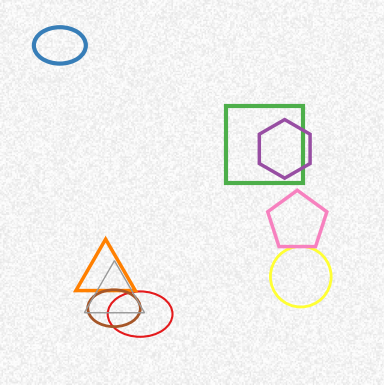[{"shape": "oval", "thickness": 1.5, "radius": 0.42, "center": [0.364, 0.184]}, {"shape": "oval", "thickness": 3, "radius": 0.34, "center": [0.155, 0.882]}, {"shape": "square", "thickness": 3, "radius": 0.5, "center": [0.686, 0.626]}, {"shape": "hexagon", "thickness": 2.5, "radius": 0.38, "center": [0.739, 0.613]}, {"shape": "triangle", "thickness": 2.5, "radius": 0.45, "center": [0.274, 0.29]}, {"shape": "circle", "thickness": 2, "radius": 0.39, "center": [0.781, 0.282]}, {"shape": "oval", "thickness": 2, "radius": 0.34, "center": [0.296, 0.199]}, {"shape": "pentagon", "thickness": 2.5, "radius": 0.4, "center": [0.772, 0.425]}, {"shape": "triangle", "thickness": 1, "radius": 0.45, "center": [0.297, 0.233]}]